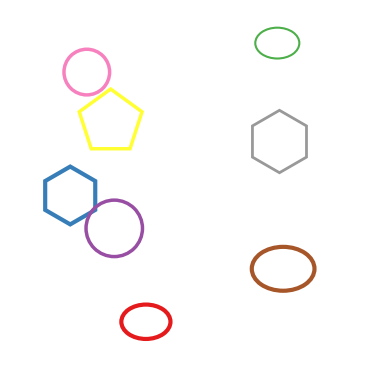[{"shape": "oval", "thickness": 3, "radius": 0.32, "center": [0.379, 0.164]}, {"shape": "hexagon", "thickness": 3, "radius": 0.38, "center": [0.182, 0.492]}, {"shape": "oval", "thickness": 1.5, "radius": 0.29, "center": [0.72, 0.888]}, {"shape": "circle", "thickness": 2.5, "radius": 0.37, "center": [0.297, 0.407]}, {"shape": "pentagon", "thickness": 2.5, "radius": 0.43, "center": [0.287, 0.683]}, {"shape": "oval", "thickness": 3, "radius": 0.41, "center": [0.735, 0.302]}, {"shape": "circle", "thickness": 2.5, "radius": 0.3, "center": [0.225, 0.813]}, {"shape": "hexagon", "thickness": 2, "radius": 0.41, "center": [0.726, 0.632]}]